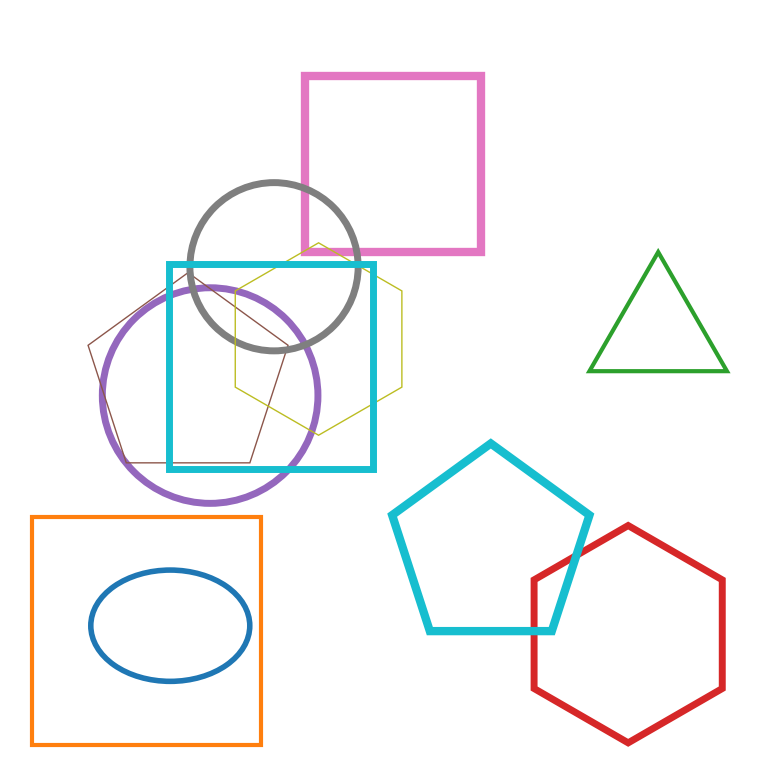[{"shape": "oval", "thickness": 2, "radius": 0.52, "center": [0.221, 0.187]}, {"shape": "square", "thickness": 1.5, "radius": 0.74, "center": [0.19, 0.18]}, {"shape": "triangle", "thickness": 1.5, "radius": 0.52, "center": [0.855, 0.57]}, {"shape": "hexagon", "thickness": 2.5, "radius": 0.71, "center": [0.816, 0.176]}, {"shape": "circle", "thickness": 2.5, "radius": 0.7, "center": [0.273, 0.486]}, {"shape": "pentagon", "thickness": 0.5, "radius": 0.68, "center": [0.244, 0.509]}, {"shape": "square", "thickness": 3, "radius": 0.57, "center": [0.511, 0.787]}, {"shape": "circle", "thickness": 2.5, "radius": 0.55, "center": [0.356, 0.654]}, {"shape": "hexagon", "thickness": 0.5, "radius": 0.62, "center": [0.414, 0.56]}, {"shape": "pentagon", "thickness": 3, "radius": 0.67, "center": [0.637, 0.289]}, {"shape": "square", "thickness": 2.5, "radius": 0.66, "center": [0.352, 0.524]}]